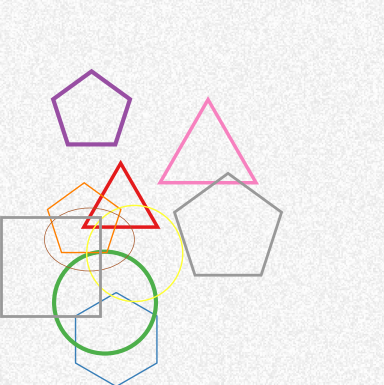[{"shape": "triangle", "thickness": 2.5, "radius": 0.55, "center": [0.313, 0.465]}, {"shape": "hexagon", "thickness": 1, "radius": 0.61, "center": [0.302, 0.118]}, {"shape": "circle", "thickness": 3, "radius": 0.66, "center": [0.273, 0.214]}, {"shape": "pentagon", "thickness": 3, "radius": 0.52, "center": [0.238, 0.71]}, {"shape": "pentagon", "thickness": 1, "radius": 0.5, "center": [0.219, 0.425]}, {"shape": "circle", "thickness": 1, "radius": 0.62, "center": [0.35, 0.342]}, {"shape": "oval", "thickness": 0.5, "radius": 0.58, "center": [0.232, 0.378]}, {"shape": "triangle", "thickness": 2.5, "radius": 0.72, "center": [0.54, 0.597]}, {"shape": "pentagon", "thickness": 2, "radius": 0.73, "center": [0.592, 0.403]}, {"shape": "square", "thickness": 2, "radius": 0.64, "center": [0.131, 0.308]}]